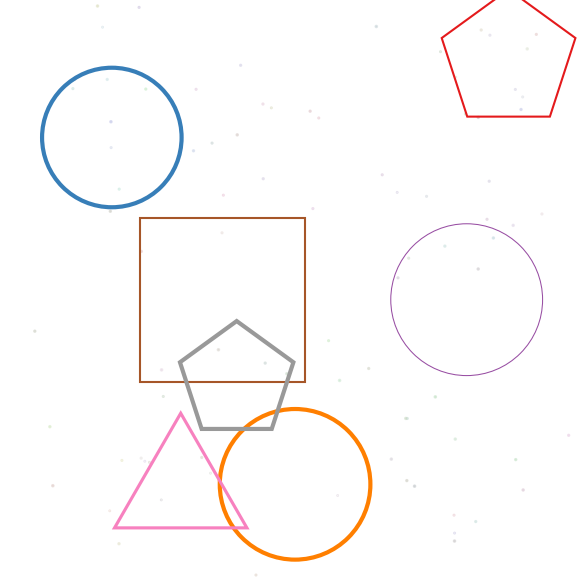[{"shape": "pentagon", "thickness": 1, "radius": 0.61, "center": [0.881, 0.896]}, {"shape": "circle", "thickness": 2, "radius": 0.6, "center": [0.194, 0.761]}, {"shape": "circle", "thickness": 0.5, "radius": 0.66, "center": [0.808, 0.48]}, {"shape": "circle", "thickness": 2, "radius": 0.65, "center": [0.511, 0.16]}, {"shape": "square", "thickness": 1, "radius": 0.71, "center": [0.385, 0.479]}, {"shape": "triangle", "thickness": 1.5, "radius": 0.66, "center": [0.313, 0.151]}, {"shape": "pentagon", "thickness": 2, "radius": 0.52, "center": [0.41, 0.34]}]